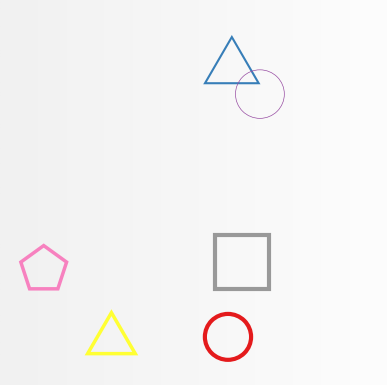[{"shape": "circle", "thickness": 3, "radius": 0.3, "center": [0.588, 0.125]}, {"shape": "triangle", "thickness": 1.5, "radius": 0.4, "center": [0.598, 0.824]}, {"shape": "circle", "thickness": 0.5, "radius": 0.32, "center": [0.671, 0.756]}, {"shape": "triangle", "thickness": 2.5, "radius": 0.35, "center": [0.288, 0.117]}, {"shape": "pentagon", "thickness": 2.5, "radius": 0.31, "center": [0.113, 0.3]}, {"shape": "square", "thickness": 3, "radius": 0.35, "center": [0.624, 0.319]}]